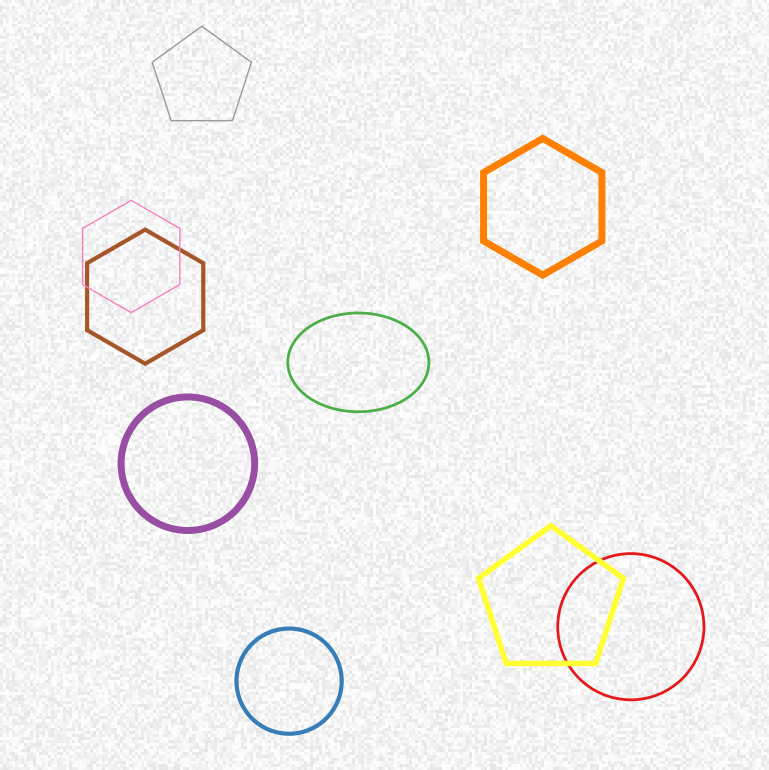[{"shape": "circle", "thickness": 1, "radius": 0.47, "center": [0.819, 0.186]}, {"shape": "circle", "thickness": 1.5, "radius": 0.34, "center": [0.375, 0.115]}, {"shape": "oval", "thickness": 1, "radius": 0.46, "center": [0.465, 0.529]}, {"shape": "circle", "thickness": 2.5, "radius": 0.43, "center": [0.244, 0.398]}, {"shape": "hexagon", "thickness": 2.5, "radius": 0.44, "center": [0.705, 0.731]}, {"shape": "pentagon", "thickness": 2, "radius": 0.49, "center": [0.716, 0.218]}, {"shape": "hexagon", "thickness": 1.5, "radius": 0.44, "center": [0.189, 0.615]}, {"shape": "hexagon", "thickness": 0.5, "radius": 0.36, "center": [0.17, 0.667]}, {"shape": "pentagon", "thickness": 0.5, "radius": 0.34, "center": [0.262, 0.898]}]